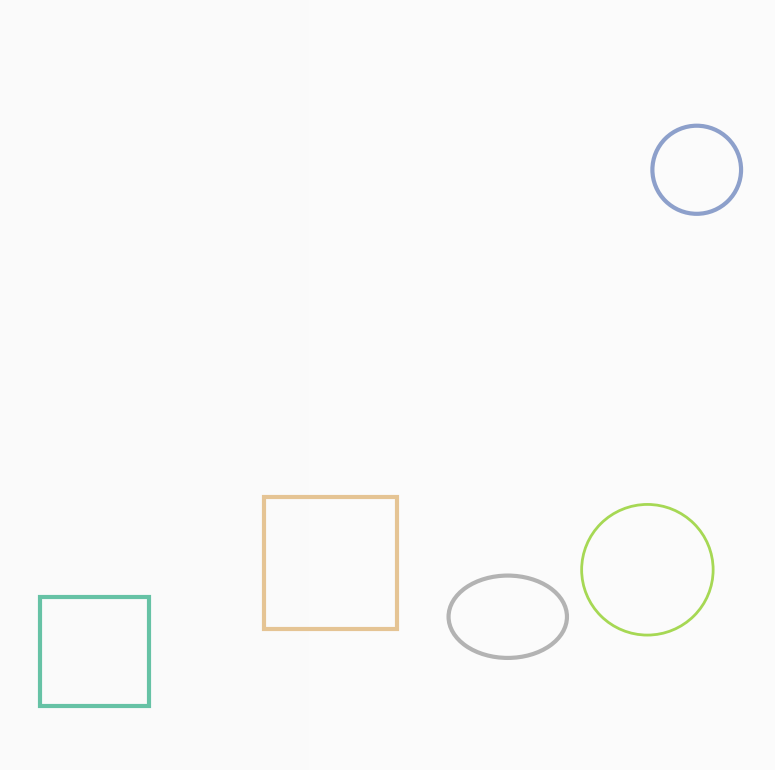[{"shape": "square", "thickness": 1.5, "radius": 0.35, "center": [0.122, 0.154]}, {"shape": "circle", "thickness": 1.5, "radius": 0.29, "center": [0.899, 0.78]}, {"shape": "circle", "thickness": 1, "radius": 0.42, "center": [0.835, 0.26]}, {"shape": "square", "thickness": 1.5, "radius": 0.43, "center": [0.426, 0.268]}, {"shape": "oval", "thickness": 1.5, "radius": 0.38, "center": [0.655, 0.199]}]